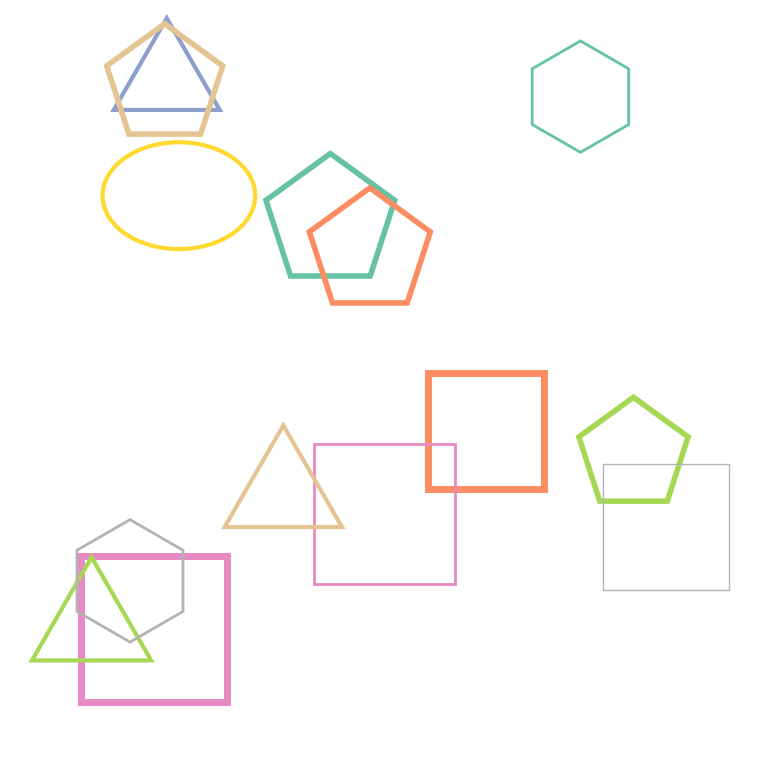[{"shape": "pentagon", "thickness": 2, "radius": 0.44, "center": [0.429, 0.713]}, {"shape": "hexagon", "thickness": 1, "radius": 0.36, "center": [0.754, 0.874]}, {"shape": "pentagon", "thickness": 2, "radius": 0.41, "center": [0.48, 0.673]}, {"shape": "square", "thickness": 2.5, "radius": 0.38, "center": [0.631, 0.44]}, {"shape": "triangle", "thickness": 1.5, "radius": 0.4, "center": [0.217, 0.897]}, {"shape": "square", "thickness": 2.5, "radius": 0.47, "center": [0.2, 0.184]}, {"shape": "square", "thickness": 1, "radius": 0.45, "center": [0.499, 0.332]}, {"shape": "triangle", "thickness": 1.5, "radius": 0.45, "center": [0.119, 0.187]}, {"shape": "pentagon", "thickness": 2, "radius": 0.37, "center": [0.823, 0.41]}, {"shape": "oval", "thickness": 1.5, "radius": 0.5, "center": [0.232, 0.746]}, {"shape": "triangle", "thickness": 1.5, "radius": 0.44, "center": [0.368, 0.36]}, {"shape": "pentagon", "thickness": 2, "radius": 0.4, "center": [0.214, 0.89]}, {"shape": "hexagon", "thickness": 1, "radius": 0.4, "center": [0.169, 0.246]}, {"shape": "square", "thickness": 0.5, "radius": 0.41, "center": [0.865, 0.315]}]